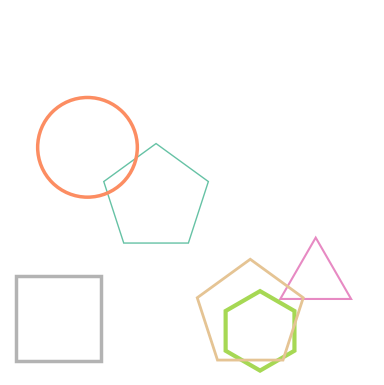[{"shape": "pentagon", "thickness": 1, "radius": 0.71, "center": [0.405, 0.484]}, {"shape": "circle", "thickness": 2.5, "radius": 0.65, "center": [0.227, 0.617]}, {"shape": "triangle", "thickness": 1.5, "radius": 0.53, "center": [0.82, 0.277]}, {"shape": "hexagon", "thickness": 3, "radius": 0.52, "center": [0.675, 0.141]}, {"shape": "pentagon", "thickness": 2, "radius": 0.72, "center": [0.65, 0.182]}, {"shape": "square", "thickness": 2.5, "radius": 0.55, "center": [0.152, 0.172]}]